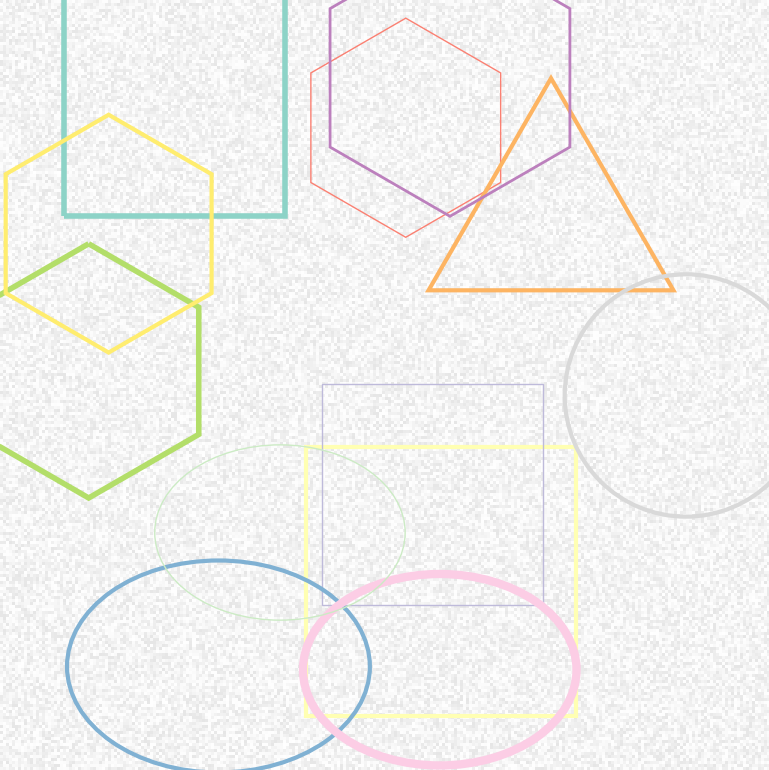[{"shape": "square", "thickness": 2, "radius": 0.72, "center": [0.227, 0.863]}, {"shape": "square", "thickness": 1.5, "radius": 0.88, "center": [0.573, 0.245]}, {"shape": "square", "thickness": 0.5, "radius": 0.72, "center": [0.561, 0.358]}, {"shape": "hexagon", "thickness": 0.5, "radius": 0.71, "center": [0.527, 0.834]}, {"shape": "oval", "thickness": 1.5, "radius": 0.98, "center": [0.284, 0.134]}, {"shape": "triangle", "thickness": 1.5, "radius": 0.92, "center": [0.716, 0.715]}, {"shape": "hexagon", "thickness": 2, "radius": 0.83, "center": [0.115, 0.518]}, {"shape": "oval", "thickness": 3, "radius": 0.89, "center": [0.571, 0.13]}, {"shape": "circle", "thickness": 1.5, "radius": 0.79, "center": [0.891, 0.486]}, {"shape": "hexagon", "thickness": 1, "radius": 0.9, "center": [0.584, 0.899]}, {"shape": "oval", "thickness": 0.5, "radius": 0.81, "center": [0.364, 0.308]}, {"shape": "hexagon", "thickness": 1.5, "radius": 0.77, "center": [0.141, 0.697]}]